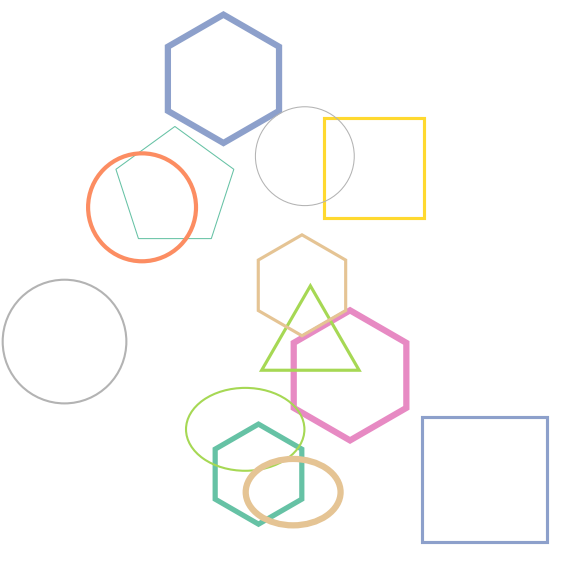[{"shape": "pentagon", "thickness": 0.5, "radius": 0.54, "center": [0.303, 0.673]}, {"shape": "hexagon", "thickness": 2.5, "radius": 0.43, "center": [0.448, 0.178]}, {"shape": "circle", "thickness": 2, "radius": 0.47, "center": [0.246, 0.64]}, {"shape": "square", "thickness": 1.5, "radius": 0.54, "center": [0.839, 0.169]}, {"shape": "hexagon", "thickness": 3, "radius": 0.56, "center": [0.387, 0.863]}, {"shape": "hexagon", "thickness": 3, "radius": 0.56, "center": [0.606, 0.349]}, {"shape": "triangle", "thickness": 1.5, "radius": 0.49, "center": [0.537, 0.407]}, {"shape": "oval", "thickness": 1, "radius": 0.51, "center": [0.425, 0.256]}, {"shape": "square", "thickness": 1.5, "radius": 0.43, "center": [0.648, 0.709]}, {"shape": "hexagon", "thickness": 1.5, "radius": 0.44, "center": [0.523, 0.505]}, {"shape": "oval", "thickness": 3, "radius": 0.41, "center": [0.508, 0.147]}, {"shape": "circle", "thickness": 0.5, "radius": 0.43, "center": [0.528, 0.729]}, {"shape": "circle", "thickness": 1, "radius": 0.54, "center": [0.112, 0.408]}]